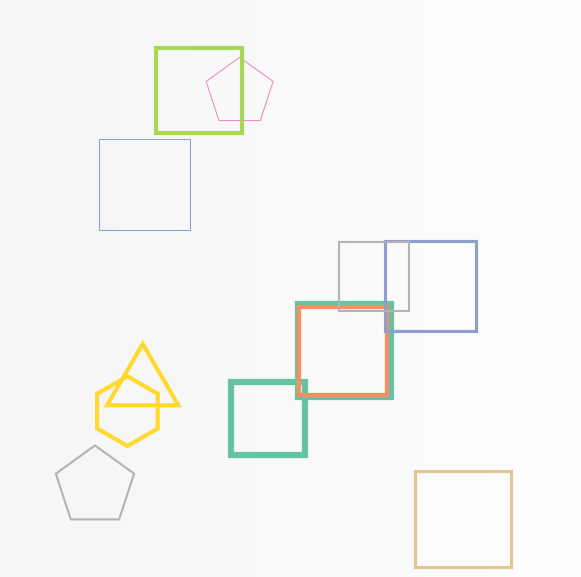[{"shape": "square", "thickness": 2.5, "radius": 0.41, "center": [0.592, 0.393]}, {"shape": "square", "thickness": 3, "radius": 0.32, "center": [0.461, 0.275]}, {"shape": "square", "thickness": 2, "radius": 0.38, "center": [0.59, 0.391]}, {"shape": "square", "thickness": 0.5, "radius": 0.39, "center": [0.249, 0.68]}, {"shape": "square", "thickness": 1.5, "radius": 0.39, "center": [0.741, 0.504]}, {"shape": "pentagon", "thickness": 0.5, "radius": 0.3, "center": [0.412, 0.839]}, {"shape": "square", "thickness": 2, "radius": 0.37, "center": [0.342, 0.842]}, {"shape": "triangle", "thickness": 2, "radius": 0.35, "center": [0.246, 0.333]}, {"shape": "hexagon", "thickness": 2, "radius": 0.3, "center": [0.219, 0.287]}, {"shape": "square", "thickness": 1.5, "radius": 0.41, "center": [0.797, 0.1]}, {"shape": "square", "thickness": 1, "radius": 0.3, "center": [0.644, 0.52]}, {"shape": "pentagon", "thickness": 1, "radius": 0.35, "center": [0.163, 0.157]}]